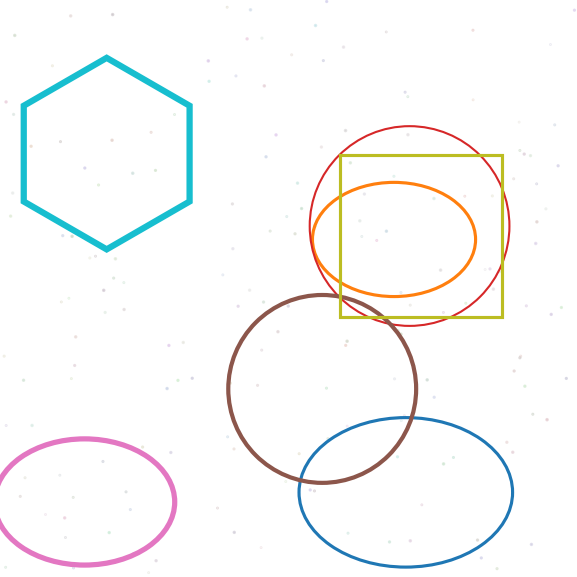[{"shape": "oval", "thickness": 1.5, "radius": 0.92, "center": [0.703, 0.147]}, {"shape": "oval", "thickness": 1.5, "radius": 0.71, "center": [0.682, 0.584]}, {"shape": "circle", "thickness": 1, "radius": 0.86, "center": [0.709, 0.608]}, {"shape": "circle", "thickness": 2, "radius": 0.81, "center": [0.558, 0.326]}, {"shape": "oval", "thickness": 2.5, "radius": 0.78, "center": [0.146, 0.13]}, {"shape": "square", "thickness": 1.5, "radius": 0.7, "center": [0.729, 0.591]}, {"shape": "hexagon", "thickness": 3, "radius": 0.83, "center": [0.185, 0.733]}]